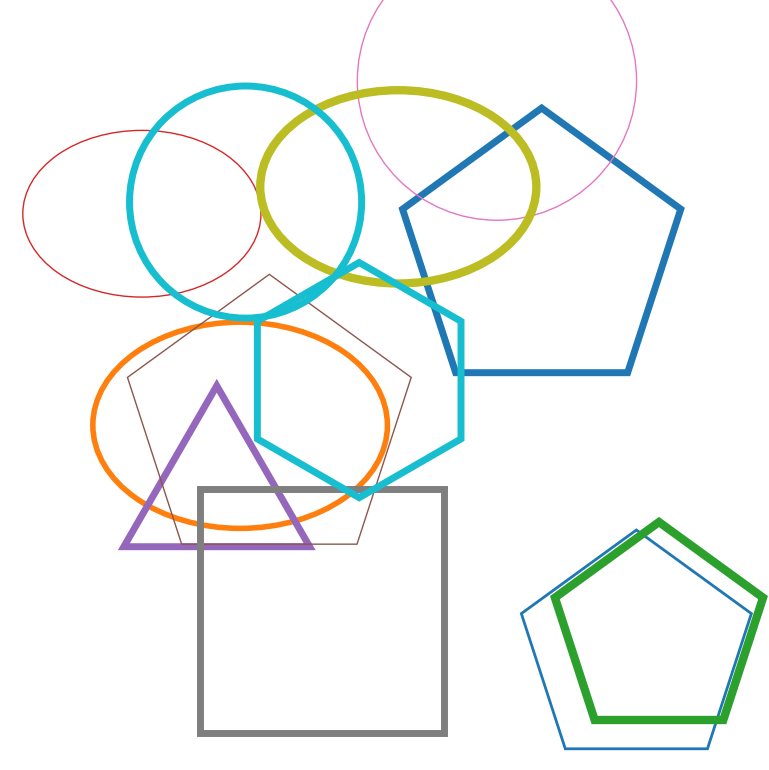[{"shape": "pentagon", "thickness": 2.5, "radius": 0.95, "center": [0.703, 0.67]}, {"shape": "pentagon", "thickness": 1, "radius": 0.79, "center": [0.826, 0.155]}, {"shape": "oval", "thickness": 2, "radius": 0.96, "center": [0.312, 0.448]}, {"shape": "pentagon", "thickness": 3, "radius": 0.71, "center": [0.856, 0.18]}, {"shape": "oval", "thickness": 0.5, "radius": 0.77, "center": [0.184, 0.722]}, {"shape": "triangle", "thickness": 2.5, "radius": 0.7, "center": [0.281, 0.36]}, {"shape": "pentagon", "thickness": 0.5, "radius": 0.97, "center": [0.35, 0.45]}, {"shape": "circle", "thickness": 0.5, "radius": 0.91, "center": [0.645, 0.895]}, {"shape": "square", "thickness": 2.5, "radius": 0.79, "center": [0.418, 0.207]}, {"shape": "oval", "thickness": 3, "radius": 0.9, "center": [0.517, 0.757]}, {"shape": "circle", "thickness": 2.5, "radius": 0.75, "center": [0.319, 0.738]}, {"shape": "hexagon", "thickness": 2.5, "radius": 0.76, "center": [0.466, 0.506]}]